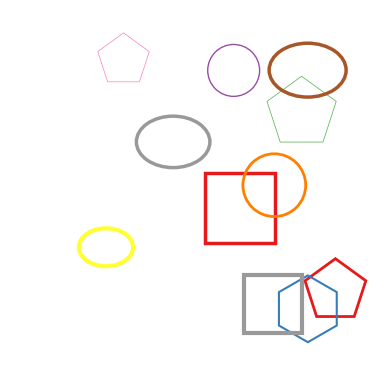[{"shape": "square", "thickness": 2.5, "radius": 0.45, "center": [0.623, 0.46]}, {"shape": "pentagon", "thickness": 2, "radius": 0.42, "center": [0.871, 0.245]}, {"shape": "hexagon", "thickness": 1.5, "radius": 0.43, "center": [0.8, 0.198]}, {"shape": "pentagon", "thickness": 0.5, "radius": 0.47, "center": [0.783, 0.707]}, {"shape": "circle", "thickness": 1, "radius": 0.34, "center": [0.607, 0.817]}, {"shape": "circle", "thickness": 2, "radius": 0.41, "center": [0.712, 0.519]}, {"shape": "oval", "thickness": 3, "radius": 0.35, "center": [0.275, 0.358]}, {"shape": "oval", "thickness": 2.5, "radius": 0.5, "center": [0.799, 0.818]}, {"shape": "pentagon", "thickness": 0.5, "radius": 0.35, "center": [0.321, 0.844]}, {"shape": "oval", "thickness": 2.5, "radius": 0.48, "center": [0.45, 0.631]}, {"shape": "square", "thickness": 3, "radius": 0.38, "center": [0.709, 0.211]}]